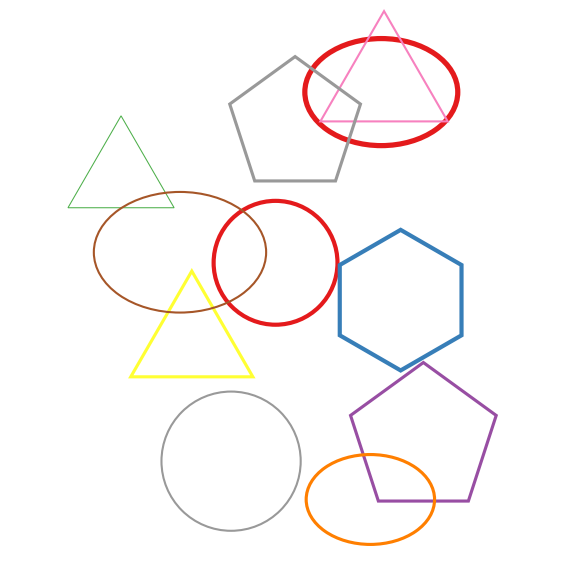[{"shape": "oval", "thickness": 2.5, "radius": 0.66, "center": [0.66, 0.84]}, {"shape": "circle", "thickness": 2, "radius": 0.54, "center": [0.477, 0.544]}, {"shape": "hexagon", "thickness": 2, "radius": 0.61, "center": [0.694, 0.479]}, {"shape": "triangle", "thickness": 0.5, "radius": 0.53, "center": [0.21, 0.692]}, {"shape": "pentagon", "thickness": 1.5, "radius": 0.66, "center": [0.733, 0.239]}, {"shape": "oval", "thickness": 1.5, "radius": 0.56, "center": [0.641, 0.134]}, {"shape": "triangle", "thickness": 1.5, "radius": 0.61, "center": [0.332, 0.408]}, {"shape": "oval", "thickness": 1, "radius": 0.75, "center": [0.312, 0.562]}, {"shape": "triangle", "thickness": 1, "radius": 0.64, "center": [0.665, 0.853]}, {"shape": "pentagon", "thickness": 1.5, "radius": 0.6, "center": [0.511, 0.782]}, {"shape": "circle", "thickness": 1, "radius": 0.6, "center": [0.4, 0.201]}]